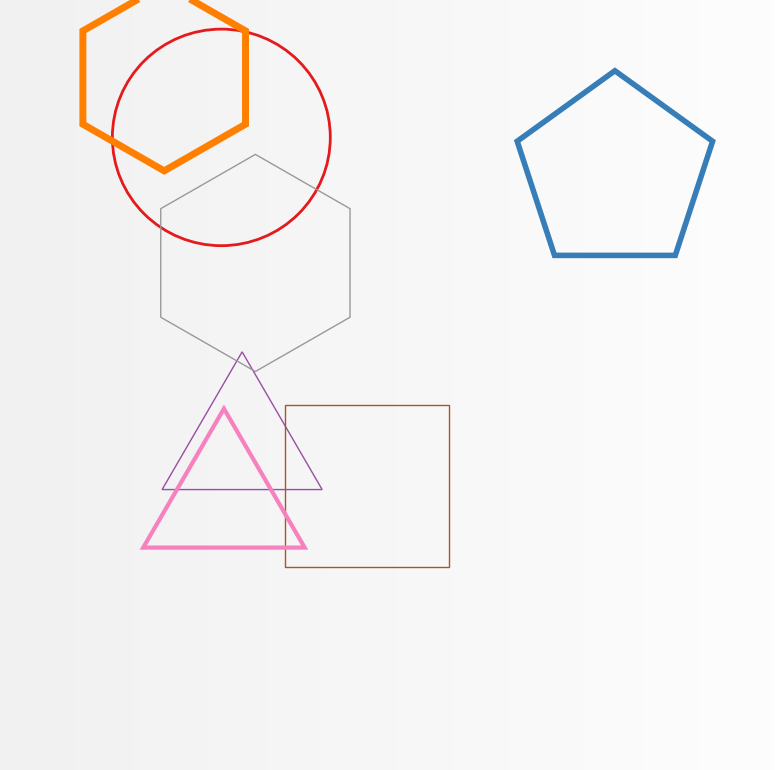[{"shape": "circle", "thickness": 1, "radius": 0.7, "center": [0.286, 0.822]}, {"shape": "pentagon", "thickness": 2, "radius": 0.66, "center": [0.793, 0.776]}, {"shape": "triangle", "thickness": 0.5, "radius": 0.6, "center": [0.312, 0.424]}, {"shape": "hexagon", "thickness": 2.5, "radius": 0.61, "center": [0.212, 0.899]}, {"shape": "square", "thickness": 0.5, "radius": 0.53, "center": [0.474, 0.369]}, {"shape": "triangle", "thickness": 1.5, "radius": 0.6, "center": [0.289, 0.349]}, {"shape": "hexagon", "thickness": 0.5, "radius": 0.7, "center": [0.33, 0.658]}]